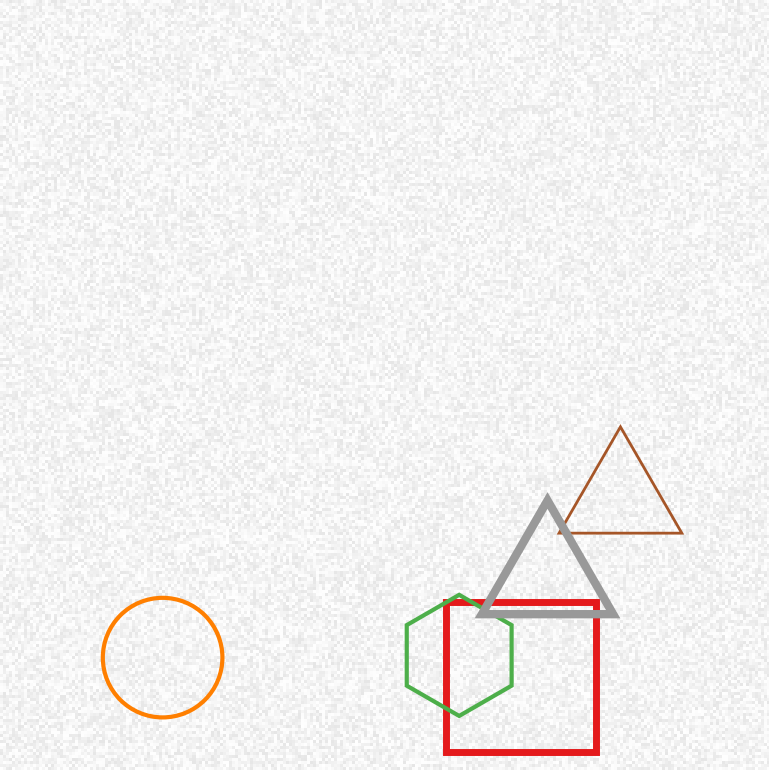[{"shape": "square", "thickness": 2.5, "radius": 0.49, "center": [0.677, 0.12]}, {"shape": "hexagon", "thickness": 1.5, "radius": 0.39, "center": [0.596, 0.149]}, {"shape": "circle", "thickness": 1.5, "radius": 0.39, "center": [0.211, 0.146]}, {"shape": "triangle", "thickness": 1, "radius": 0.46, "center": [0.806, 0.354]}, {"shape": "triangle", "thickness": 3, "radius": 0.49, "center": [0.711, 0.252]}]